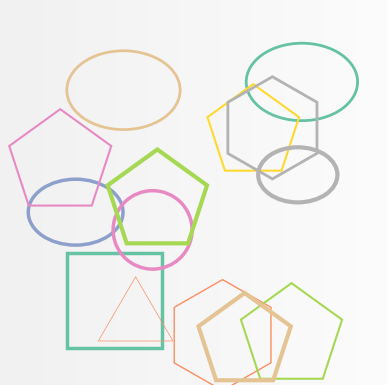[{"shape": "oval", "thickness": 2, "radius": 0.72, "center": [0.779, 0.787]}, {"shape": "square", "thickness": 2.5, "radius": 0.62, "center": [0.296, 0.219]}, {"shape": "hexagon", "thickness": 1, "radius": 0.72, "center": [0.574, 0.13]}, {"shape": "triangle", "thickness": 0.5, "radius": 0.56, "center": [0.35, 0.17]}, {"shape": "oval", "thickness": 2.5, "radius": 0.61, "center": [0.195, 0.449]}, {"shape": "circle", "thickness": 2.5, "radius": 0.51, "center": [0.394, 0.403]}, {"shape": "pentagon", "thickness": 1.5, "radius": 0.69, "center": [0.155, 0.578]}, {"shape": "pentagon", "thickness": 3, "radius": 0.67, "center": [0.406, 0.477]}, {"shape": "pentagon", "thickness": 1.5, "radius": 0.69, "center": [0.752, 0.127]}, {"shape": "pentagon", "thickness": 1.5, "radius": 0.62, "center": [0.654, 0.657]}, {"shape": "pentagon", "thickness": 3, "radius": 0.63, "center": [0.631, 0.114]}, {"shape": "oval", "thickness": 2, "radius": 0.73, "center": [0.319, 0.766]}, {"shape": "hexagon", "thickness": 2, "radius": 0.66, "center": [0.703, 0.668]}, {"shape": "oval", "thickness": 3, "radius": 0.51, "center": [0.769, 0.546]}]